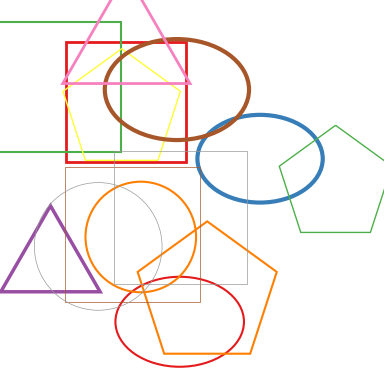[{"shape": "oval", "thickness": 1.5, "radius": 0.83, "center": [0.467, 0.164]}, {"shape": "square", "thickness": 2, "radius": 0.78, "center": [0.326, 0.735]}, {"shape": "oval", "thickness": 3, "radius": 0.81, "center": [0.676, 0.588]}, {"shape": "square", "thickness": 1.5, "radius": 0.84, "center": [0.147, 0.774]}, {"shape": "pentagon", "thickness": 1, "radius": 0.77, "center": [0.872, 0.521]}, {"shape": "triangle", "thickness": 2.5, "radius": 0.74, "center": [0.131, 0.317]}, {"shape": "circle", "thickness": 1.5, "radius": 0.72, "center": [0.366, 0.384]}, {"shape": "pentagon", "thickness": 1.5, "radius": 0.95, "center": [0.538, 0.235]}, {"shape": "pentagon", "thickness": 1, "radius": 0.8, "center": [0.316, 0.713]}, {"shape": "oval", "thickness": 3, "radius": 0.94, "center": [0.46, 0.767]}, {"shape": "square", "thickness": 0.5, "radius": 0.88, "center": [0.344, 0.391]}, {"shape": "triangle", "thickness": 2, "radius": 0.95, "center": [0.328, 0.879]}, {"shape": "square", "thickness": 0.5, "radius": 0.86, "center": [0.469, 0.435]}, {"shape": "circle", "thickness": 0.5, "radius": 0.83, "center": [0.255, 0.36]}]